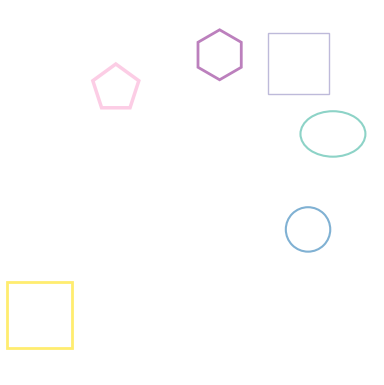[{"shape": "oval", "thickness": 1.5, "radius": 0.42, "center": [0.865, 0.652]}, {"shape": "square", "thickness": 1, "radius": 0.4, "center": [0.775, 0.835]}, {"shape": "circle", "thickness": 1.5, "radius": 0.29, "center": [0.8, 0.404]}, {"shape": "pentagon", "thickness": 2.5, "radius": 0.31, "center": [0.301, 0.771]}, {"shape": "hexagon", "thickness": 2, "radius": 0.32, "center": [0.57, 0.858]}, {"shape": "square", "thickness": 2, "radius": 0.43, "center": [0.103, 0.182]}]